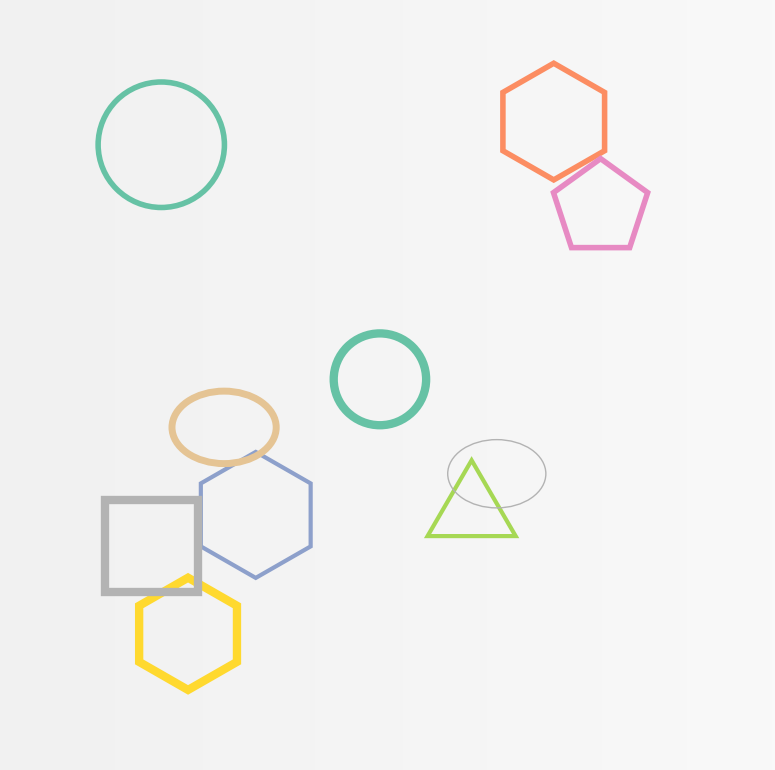[{"shape": "circle", "thickness": 3, "radius": 0.3, "center": [0.49, 0.507]}, {"shape": "circle", "thickness": 2, "radius": 0.41, "center": [0.208, 0.812]}, {"shape": "hexagon", "thickness": 2, "radius": 0.38, "center": [0.715, 0.842]}, {"shape": "hexagon", "thickness": 1.5, "radius": 0.41, "center": [0.33, 0.331]}, {"shape": "pentagon", "thickness": 2, "radius": 0.32, "center": [0.775, 0.73]}, {"shape": "triangle", "thickness": 1.5, "radius": 0.33, "center": [0.609, 0.337]}, {"shape": "hexagon", "thickness": 3, "radius": 0.36, "center": [0.243, 0.177]}, {"shape": "oval", "thickness": 2.5, "radius": 0.34, "center": [0.289, 0.445]}, {"shape": "square", "thickness": 3, "radius": 0.3, "center": [0.196, 0.291]}, {"shape": "oval", "thickness": 0.5, "radius": 0.32, "center": [0.641, 0.385]}]